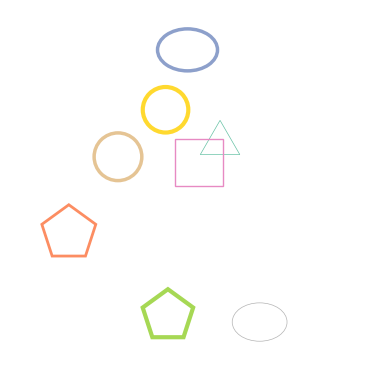[{"shape": "triangle", "thickness": 0.5, "radius": 0.3, "center": [0.572, 0.628]}, {"shape": "pentagon", "thickness": 2, "radius": 0.37, "center": [0.179, 0.395]}, {"shape": "oval", "thickness": 2.5, "radius": 0.39, "center": [0.487, 0.87]}, {"shape": "square", "thickness": 1, "radius": 0.31, "center": [0.517, 0.578]}, {"shape": "pentagon", "thickness": 3, "radius": 0.34, "center": [0.436, 0.18]}, {"shape": "circle", "thickness": 3, "radius": 0.3, "center": [0.43, 0.715]}, {"shape": "circle", "thickness": 2.5, "radius": 0.31, "center": [0.306, 0.593]}, {"shape": "oval", "thickness": 0.5, "radius": 0.36, "center": [0.674, 0.164]}]